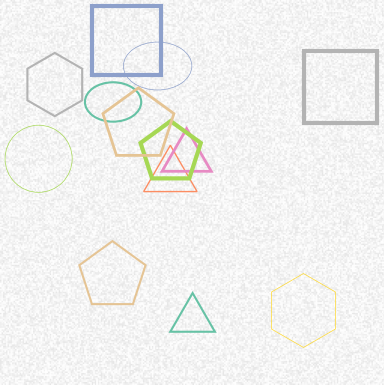[{"shape": "triangle", "thickness": 1.5, "radius": 0.33, "center": [0.5, 0.172]}, {"shape": "oval", "thickness": 1.5, "radius": 0.37, "center": [0.294, 0.735]}, {"shape": "triangle", "thickness": 1, "radius": 0.4, "center": [0.442, 0.542]}, {"shape": "square", "thickness": 3, "radius": 0.45, "center": [0.329, 0.895]}, {"shape": "oval", "thickness": 0.5, "radius": 0.44, "center": [0.409, 0.829]}, {"shape": "triangle", "thickness": 2, "radius": 0.37, "center": [0.485, 0.592]}, {"shape": "pentagon", "thickness": 3, "radius": 0.41, "center": [0.443, 0.603]}, {"shape": "circle", "thickness": 0.5, "radius": 0.44, "center": [0.1, 0.588]}, {"shape": "hexagon", "thickness": 0.5, "radius": 0.48, "center": [0.788, 0.193]}, {"shape": "pentagon", "thickness": 2, "radius": 0.49, "center": [0.359, 0.675]}, {"shape": "pentagon", "thickness": 1.5, "radius": 0.45, "center": [0.292, 0.283]}, {"shape": "square", "thickness": 3, "radius": 0.47, "center": [0.884, 0.774]}, {"shape": "hexagon", "thickness": 1.5, "radius": 0.41, "center": [0.142, 0.78]}]